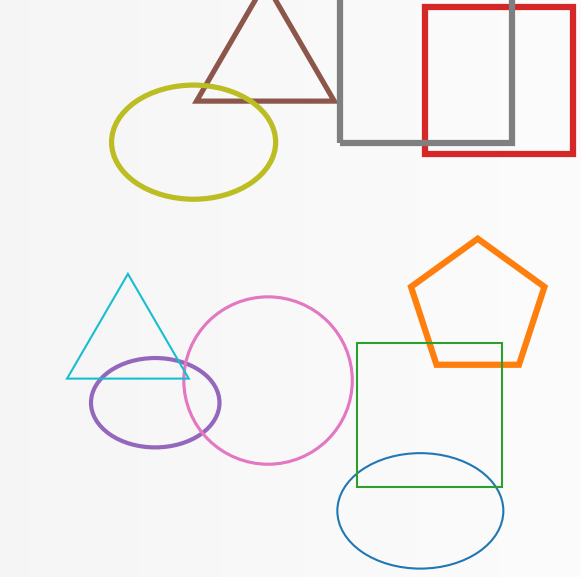[{"shape": "oval", "thickness": 1, "radius": 0.71, "center": [0.723, 0.114]}, {"shape": "pentagon", "thickness": 3, "radius": 0.6, "center": [0.822, 0.465]}, {"shape": "square", "thickness": 1, "radius": 0.62, "center": [0.739, 0.28]}, {"shape": "square", "thickness": 3, "radius": 0.64, "center": [0.858, 0.86]}, {"shape": "oval", "thickness": 2, "radius": 0.55, "center": [0.267, 0.302]}, {"shape": "triangle", "thickness": 2.5, "radius": 0.68, "center": [0.457, 0.892]}, {"shape": "circle", "thickness": 1.5, "radius": 0.72, "center": [0.461, 0.34]}, {"shape": "square", "thickness": 3, "radius": 0.74, "center": [0.733, 0.9]}, {"shape": "oval", "thickness": 2.5, "radius": 0.71, "center": [0.333, 0.753]}, {"shape": "triangle", "thickness": 1, "radius": 0.6, "center": [0.22, 0.404]}]